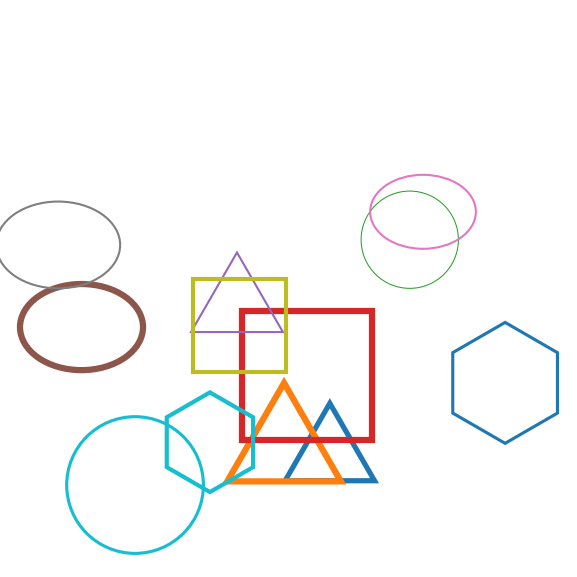[{"shape": "triangle", "thickness": 2.5, "radius": 0.45, "center": [0.571, 0.211]}, {"shape": "hexagon", "thickness": 1.5, "radius": 0.52, "center": [0.875, 0.336]}, {"shape": "triangle", "thickness": 3, "radius": 0.57, "center": [0.492, 0.222]}, {"shape": "circle", "thickness": 0.5, "radius": 0.42, "center": [0.71, 0.584]}, {"shape": "square", "thickness": 3, "radius": 0.56, "center": [0.532, 0.349]}, {"shape": "triangle", "thickness": 1, "radius": 0.46, "center": [0.41, 0.47]}, {"shape": "oval", "thickness": 3, "radius": 0.53, "center": [0.141, 0.433]}, {"shape": "oval", "thickness": 1, "radius": 0.46, "center": [0.732, 0.632]}, {"shape": "oval", "thickness": 1, "radius": 0.54, "center": [0.101, 0.575]}, {"shape": "square", "thickness": 2, "radius": 0.4, "center": [0.415, 0.435]}, {"shape": "circle", "thickness": 1.5, "radius": 0.59, "center": [0.234, 0.159]}, {"shape": "hexagon", "thickness": 2, "radius": 0.43, "center": [0.363, 0.233]}]